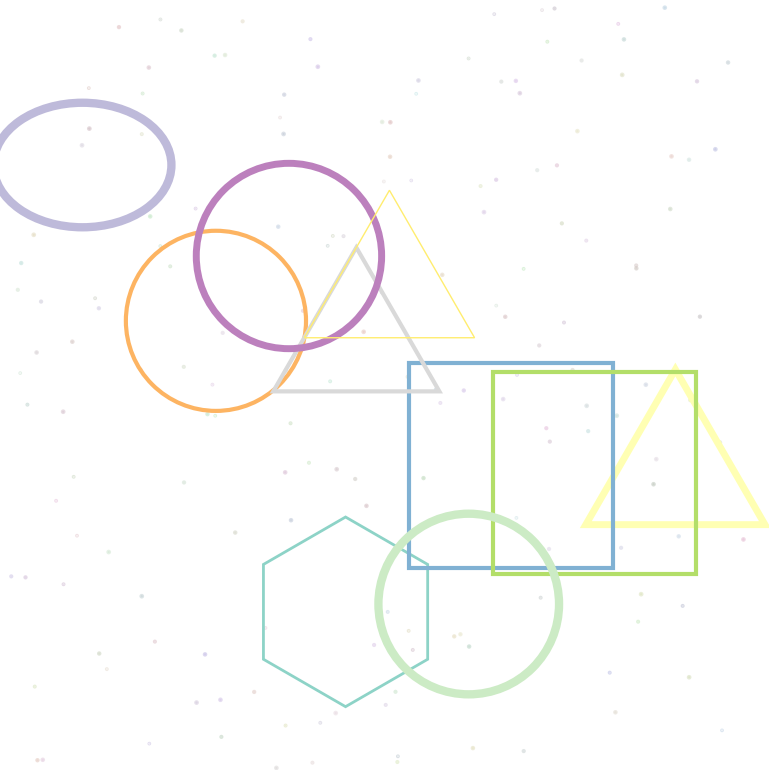[{"shape": "hexagon", "thickness": 1, "radius": 0.62, "center": [0.449, 0.205]}, {"shape": "triangle", "thickness": 2.5, "radius": 0.67, "center": [0.877, 0.386]}, {"shape": "oval", "thickness": 3, "radius": 0.58, "center": [0.107, 0.786]}, {"shape": "square", "thickness": 1.5, "radius": 0.66, "center": [0.664, 0.395]}, {"shape": "circle", "thickness": 1.5, "radius": 0.58, "center": [0.28, 0.583]}, {"shape": "square", "thickness": 1.5, "radius": 0.66, "center": [0.772, 0.386]}, {"shape": "triangle", "thickness": 1.5, "radius": 0.62, "center": [0.463, 0.554]}, {"shape": "circle", "thickness": 2.5, "radius": 0.6, "center": [0.375, 0.668]}, {"shape": "circle", "thickness": 3, "radius": 0.59, "center": [0.609, 0.216]}, {"shape": "triangle", "thickness": 0.5, "radius": 0.64, "center": [0.506, 0.625]}]